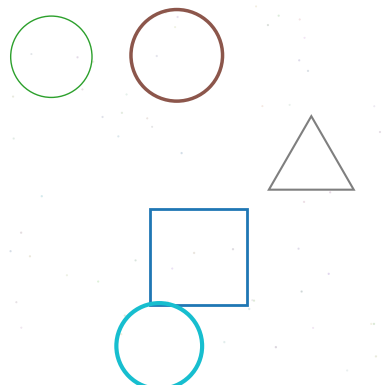[{"shape": "square", "thickness": 2, "radius": 0.62, "center": [0.515, 0.333]}, {"shape": "circle", "thickness": 1, "radius": 0.53, "center": [0.133, 0.853]}, {"shape": "circle", "thickness": 2.5, "radius": 0.59, "center": [0.459, 0.856]}, {"shape": "triangle", "thickness": 1.5, "radius": 0.64, "center": [0.809, 0.571]}, {"shape": "circle", "thickness": 3, "radius": 0.56, "center": [0.414, 0.101]}]